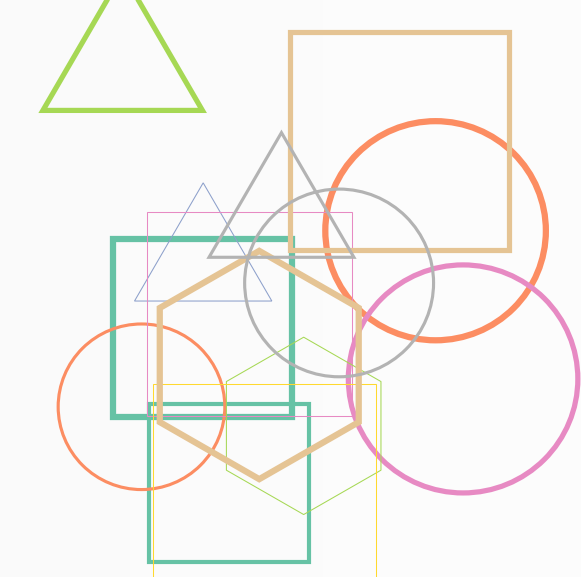[{"shape": "square", "thickness": 2, "radius": 0.69, "center": [0.394, 0.163]}, {"shape": "square", "thickness": 3, "radius": 0.77, "center": [0.349, 0.431]}, {"shape": "circle", "thickness": 3, "radius": 0.95, "center": [0.749, 0.6]}, {"shape": "circle", "thickness": 1.5, "radius": 0.72, "center": [0.243, 0.295]}, {"shape": "triangle", "thickness": 0.5, "radius": 0.68, "center": [0.35, 0.546]}, {"shape": "circle", "thickness": 2.5, "radius": 0.99, "center": [0.797, 0.343]}, {"shape": "square", "thickness": 0.5, "radius": 0.88, "center": [0.43, 0.456]}, {"shape": "triangle", "thickness": 2.5, "radius": 0.79, "center": [0.211, 0.887]}, {"shape": "hexagon", "thickness": 0.5, "radius": 0.77, "center": [0.522, 0.262]}, {"shape": "square", "thickness": 0.5, "radius": 0.96, "center": [0.454, 0.142]}, {"shape": "hexagon", "thickness": 3, "radius": 0.99, "center": [0.446, 0.367]}, {"shape": "square", "thickness": 2.5, "radius": 0.94, "center": [0.687, 0.754]}, {"shape": "triangle", "thickness": 1.5, "radius": 0.72, "center": [0.484, 0.626]}, {"shape": "circle", "thickness": 1.5, "radius": 0.81, "center": [0.583, 0.509]}]